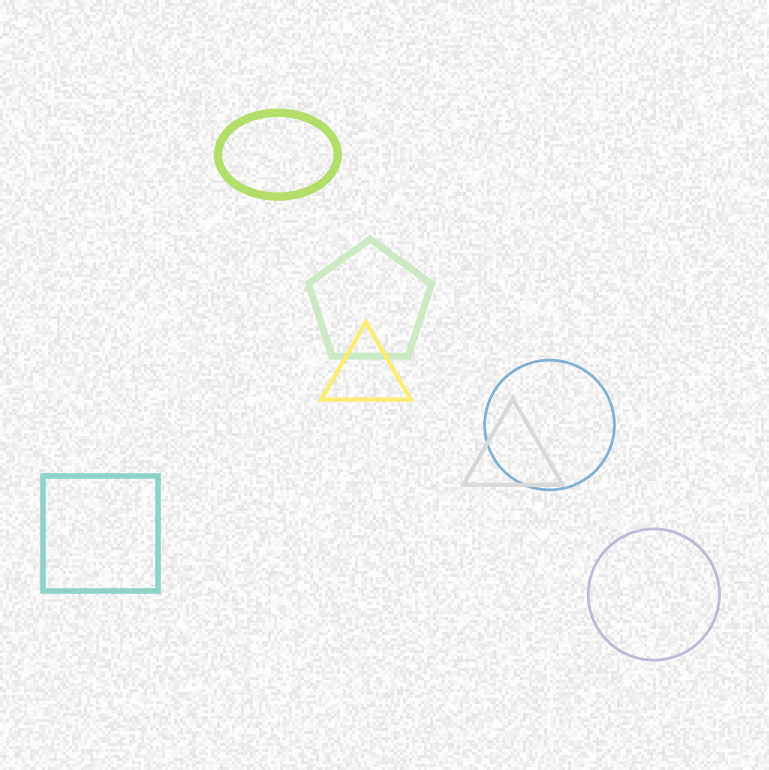[{"shape": "square", "thickness": 2, "radius": 0.37, "center": [0.13, 0.307]}, {"shape": "circle", "thickness": 1, "radius": 0.43, "center": [0.849, 0.228]}, {"shape": "circle", "thickness": 1, "radius": 0.42, "center": [0.714, 0.448]}, {"shape": "oval", "thickness": 3, "radius": 0.39, "center": [0.361, 0.799]}, {"shape": "triangle", "thickness": 1.5, "radius": 0.37, "center": [0.666, 0.408]}, {"shape": "pentagon", "thickness": 2.5, "radius": 0.42, "center": [0.481, 0.605]}, {"shape": "triangle", "thickness": 1.5, "radius": 0.34, "center": [0.475, 0.515]}]